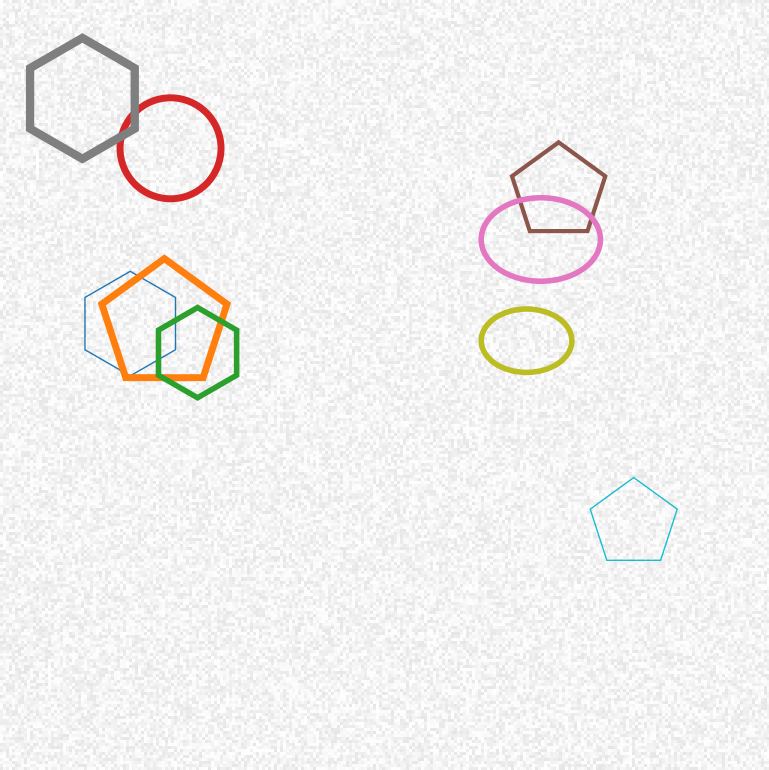[{"shape": "hexagon", "thickness": 0.5, "radius": 0.34, "center": [0.169, 0.58]}, {"shape": "pentagon", "thickness": 2.5, "radius": 0.43, "center": [0.214, 0.579]}, {"shape": "hexagon", "thickness": 2, "radius": 0.29, "center": [0.257, 0.542]}, {"shape": "circle", "thickness": 2.5, "radius": 0.33, "center": [0.221, 0.807]}, {"shape": "pentagon", "thickness": 1.5, "radius": 0.32, "center": [0.726, 0.751]}, {"shape": "oval", "thickness": 2, "radius": 0.39, "center": [0.702, 0.689]}, {"shape": "hexagon", "thickness": 3, "radius": 0.39, "center": [0.107, 0.872]}, {"shape": "oval", "thickness": 2, "radius": 0.29, "center": [0.684, 0.558]}, {"shape": "pentagon", "thickness": 0.5, "radius": 0.3, "center": [0.823, 0.32]}]